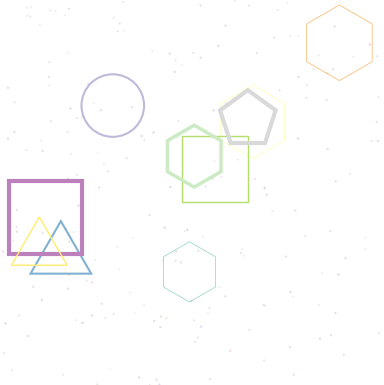[{"shape": "hexagon", "thickness": 0.5, "radius": 0.39, "center": [0.492, 0.294]}, {"shape": "hexagon", "thickness": 0.5, "radius": 0.48, "center": [0.656, 0.683]}, {"shape": "circle", "thickness": 1.5, "radius": 0.41, "center": [0.293, 0.726]}, {"shape": "triangle", "thickness": 1.5, "radius": 0.45, "center": [0.158, 0.335]}, {"shape": "hexagon", "thickness": 0.5, "radius": 0.49, "center": [0.882, 0.889]}, {"shape": "square", "thickness": 1, "radius": 0.43, "center": [0.558, 0.56]}, {"shape": "pentagon", "thickness": 3, "radius": 0.38, "center": [0.644, 0.69]}, {"shape": "square", "thickness": 3, "radius": 0.47, "center": [0.119, 0.435]}, {"shape": "hexagon", "thickness": 2.5, "radius": 0.4, "center": [0.504, 0.594]}, {"shape": "triangle", "thickness": 1, "radius": 0.42, "center": [0.102, 0.353]}]